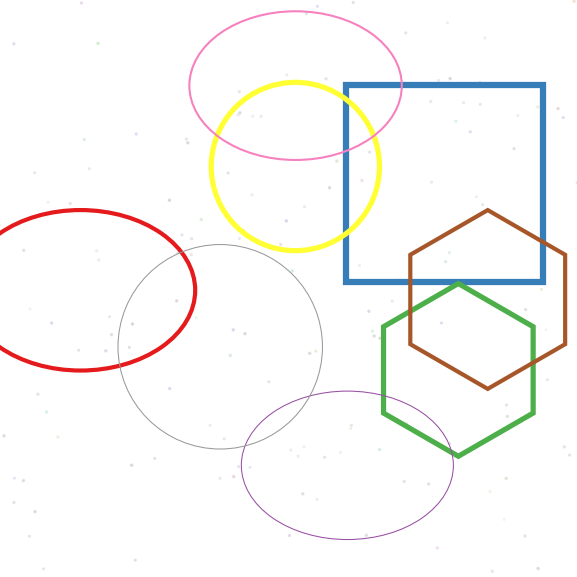[{"shape": "oval", "thickness": 2, "radius": 0.99, "center": [0.14, 0.496]}, {"shape": "square", "thickness": 3, "radius": 0.86, "center": [0.77, 0.681]}, {"shape": "hexagon", "thickness": 2.5, "radius": 0.75, "center": [0.794, 0.359]}, {"shape": "oval", "thickness": 0.5, "radius": 0.92, "center": [0.601, 0.193]}, {"shape": "circle", "thickness": 2.5, "radius": 0.73, "center": [0.511, 0.711]}, {"shape": "hexagon", "thickness": 2, "radius": 0.77, "center": [0.845, 0.481]}, {"shape": "oval", "thickness": 1, "radius": 0.92, "center": [0.512, 0.851]}, {"shape": "circle", "thickness": 0.5, "radius": 0.89, "center": [0.381, 0.399]}]